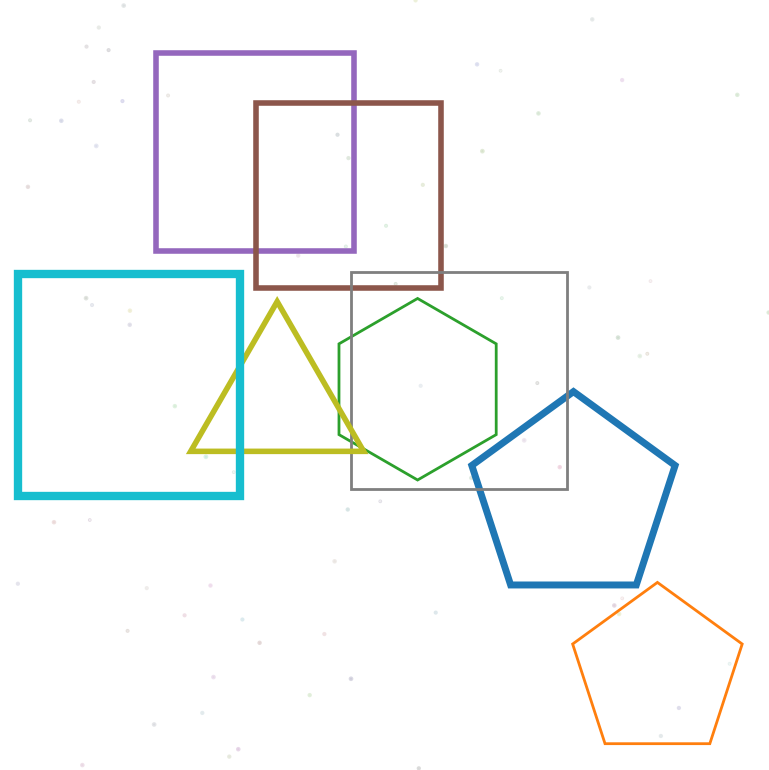[{"shape": "pentagon", "thickness": 2.5, "radius": 0.69, "center": [0.745, 0.353]}, {"shape": "pentagon", "thickness": 1, "radius": 0.58, "center": [0.854, 0.128]}, {"shape": "hexagon", "thickness": 1, "radius": 0.59, "center": [0.542, 0.495]}, {"shape": "square", "thickness": 2, "radius": 0.64, "center": [0.331, 0.802]}, {"shape": "square", "thickness": 2, "radius": 0.6, "center": [0.452, 0.746]}, {"shape": "square", "thickness": 1, "radius": 0.7, "center": [0.596, 0.506]}, {"shape": "triangle", "thickness": 2, "radius": 0.65, "center": [0.36, 0.479]}, {"shape": "square", "thickness": 3, "radius": 0.72, "center": [0.168, 0.5]}]